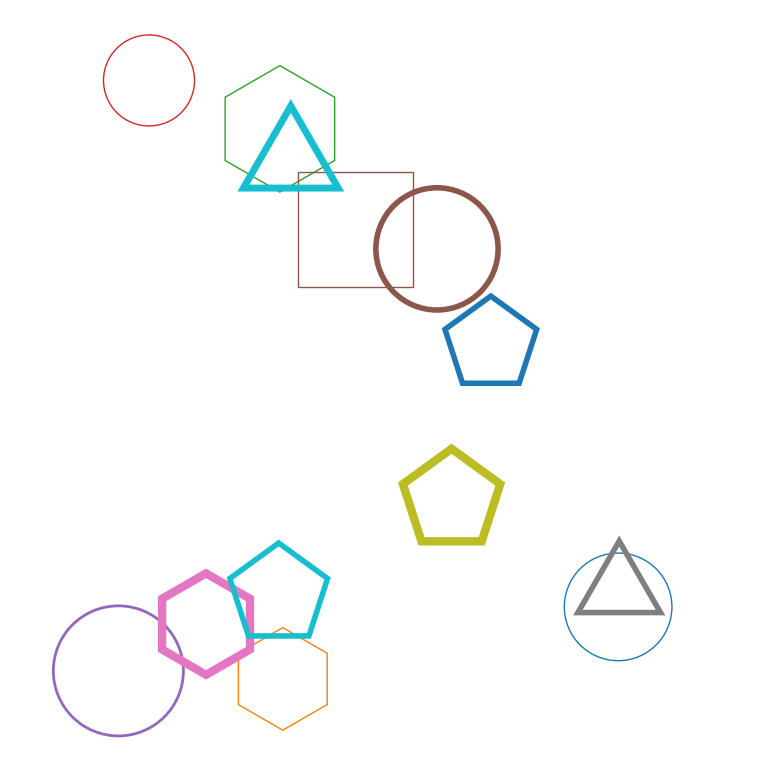[{"shape": "circle", "thickness": 0.5, "radius": 0.35, "center": [0.803, 0.212]}, {"shape": "pentagon", "thickness": 2, "radius": 0.31, "center": [0.637, 0.553]}, {"shape": "hexagon", "thickness": 0.5, "radius": 0.33, "center": [0.367, 0.118]}, {"shape": "hexagon", "thickness": 0.5, "radius": 0.41, "center": [0.363, 0.833]}, {"shape": "circle", "thickness": 0.5, "radius": 0.3, "center": [0.194, 0.896]}, {"shape": "circle", "thickness": 1, "radius": 0.42, "center": [0.154, 0.129]}, {"shape": "circle", "thickness": 2, "radius": 0.4, "center": [0.568, 0.677]}, {"shape": "square", "thickness": 0.5, "radius": 0.37, "center": [0.462, 0.702]}, {"shape": "hexagon", "thickness": 3, "radius": 0.33, "center": [0.268, 0.189]}, {"shape": "triangle", "thickness": 2, "radius": 0.31, "center": [0.804, 0.235]}, {"shape": "pentagon", "thickness": 3, "radius": 0.33, "center": [0.586, 0.351]}, {"shape": "triangle", "thickness": 2.5, "radius": 0.36, "center": [0.378, 0.791]}, {"shape": "pentagon", "thickness": 2, "radius": 0.33, "center": [0.362, 0.228]}]